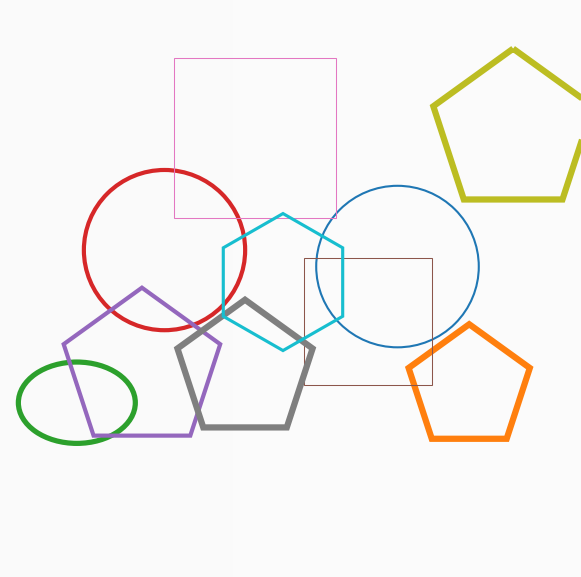[{"shape": "circle", "thickness": 1, "radius": 0.7, "center": [0.684, 0.538]}, {"shape": "pentagon", "thickness": 3, "radius": 0.55, "center": [0.807, 0.328]}, {"shape": "oval", "thickness": 2.5, "radius": 0.5, "center": [0.132, 0.302]}, {"shape": "circle", "thickness": 2, "radius": 0.69, "center": [0.283, 0.566]}, {"shape": "pentagon", "thickness": 2, "radius": 0.71, "center": [0.244, 0.359]}, {"shape": "square", "thickness": 0.5, "radius": 0.55, "center": [0.633, 0.442]}, {"shape": "square", "thickness": 0.5, "radius": 0.7, "center": [0.439, 0.76]}, {"shape": "pentagon", "thickness": 3, "radius": 0.61, "center": [0.422, 0.358]}, {"shape": "pentagon", "thickness": 3, "radius": 0.72, "center": [0.883, 0.771]}, {"shape": "hexagon", "thickness": 1.5, "radius": 0.59, "center": [0.487, 0.511]}]